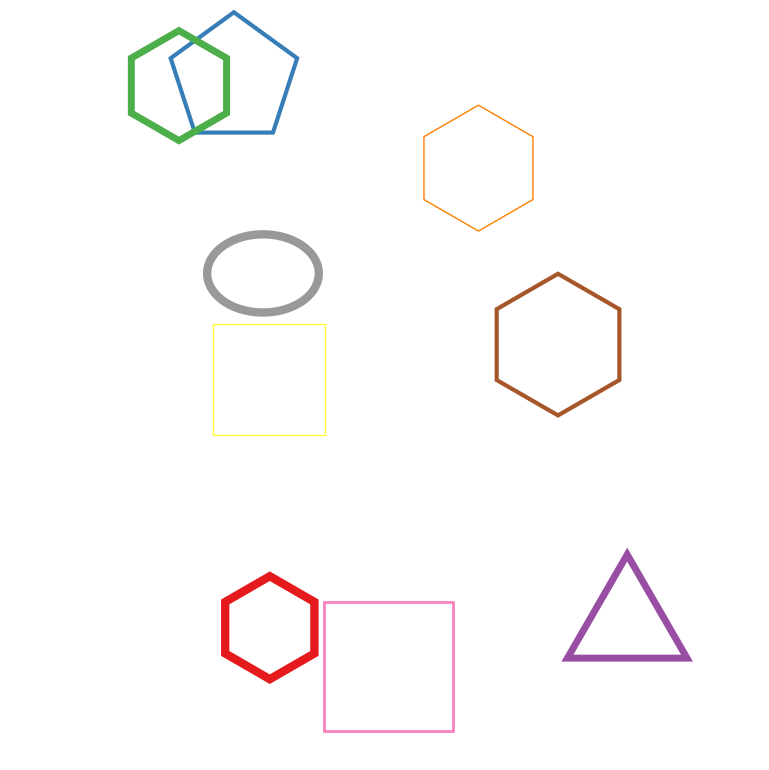[{"shape": "hexagon", "thickness": 3, "radius": 0.33, "center": [0.35, 0.185]}, {"shape": "pentagon", "thickness": 1.5, "radius": 0.43, "center": [0.304, 0.898]}, {"shape": "hexagon", "thickness": 2.5, "radius": 0.36, "center": [0.232, 0.889]}, {"shape": "triangle", "thickness": 2.5, "radius": 0.45, "center": [0.815, 0.19]}, {"shape": "hexagon", "thickness": 0.5, "radius": 0.41, "center": [0.621, 0.782]}, {"shape": "square", "thickness": 0.5, "radius": 0.36, "center": [0.349, 0.507]}, {"shape": "hexagon", "thickness": 1.5, "radius": 0.46, "center": [0.725, 0.552]}, {"shape": "square", "thickness": 1, "radius": 0.42, "center": [0.505, 0.135]}, {"shape": "oval", "thickness": 3, "radius": 0.36, "center": [0.342, 0.645]}]